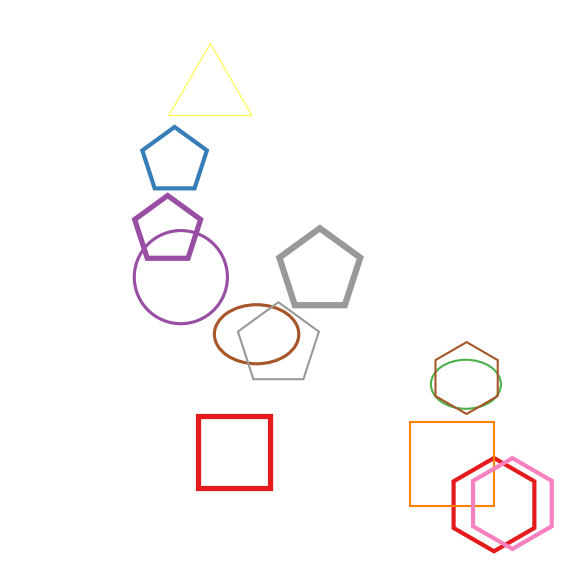[{"shape": "hexagon", "thickness": 2, "radius": 0.4, "center": [0.855, 0.125]}, {"shape": "square", "thickness": 2.5, "radius": 0.31, "center": [0.405, 0.216]}, {"shape": "pentagon", "thickness": 2, "radius": 0.29, "center": [0.302, 0.721]}, {"shape": "oval", "thickness": 1, "radius": 0.3, "center": [0.807, 0.334]}, {"shape": "circle", "thickness": 1.5, "radius": 0.4, "center": [0.313, 0.519]}, {"shape": "pentagon", "thickness": 2.5, "radius": 0.3, "center": [0.29, 0.6]}, {"shape": "square", "thickness": 1, "radius": 0.36, "center": [0.783, 0.196]}, {"shape": "triangle", "thickness": 0.5, "radius": 0.42, "center": [0.364, 0.841]}, {"shape": "oval", "thickness": 1.5, "radius": 0.37, "center": [0.444, 0.42]}, {"shape": "hexagon", "thickness": 1, "radius": 0.31, "center": [0.808, 0.344]}, {"shape": "hexagon", "thickness": 2, "radius": 0.39, "center": [0.887, 0.127]}, {"shape": "pentagon", "thickness": 1, "radius": 0.37, "center": [0.482, 0.402]}, {"shape": "pentagon", "thickness": 3, "radius": 0.37, "center": [0.554, 0.53]}]